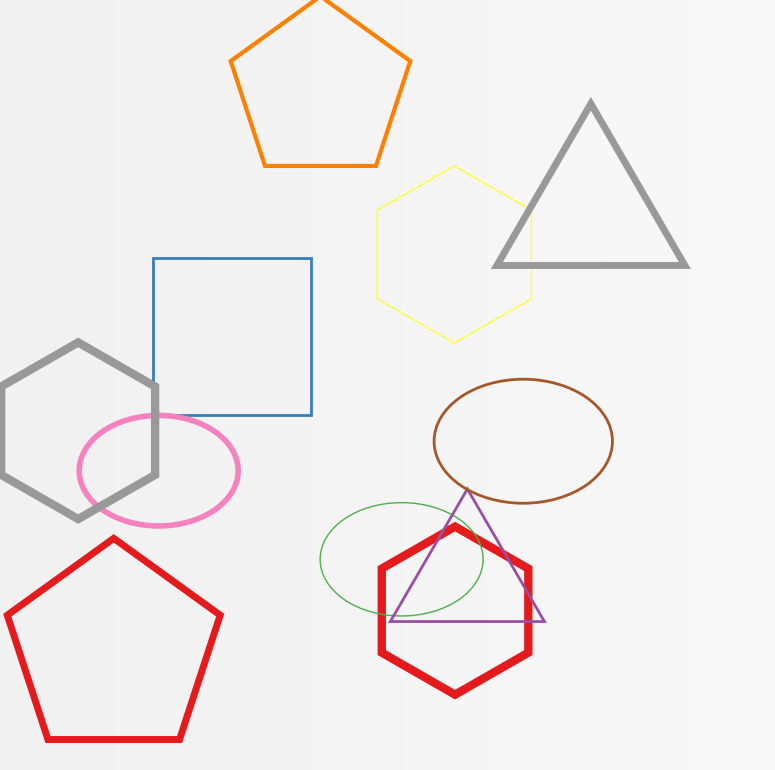[{"shape": "pentagon", "thickness": 2.5, "radius": 0.72, "center": [0.147, 0.156]}, {"shape": "hexagon", "thickness": 3, "radius": 0.55, "center": [0.587, 0.207]}, {"shape": "square", "thickness": 1, "radius": 0.51, "center": [0.3, 0.562]}, {"shape": "oval", "thickness": 0.5, "radius": 0.53, "center": [0.518, 0.274]}, {"shape": "triangle", "thickness": 1, "radius": 0.57, "center": [0.603, 0.25]}, {"shape": "pentagon", "thickness": 1.5, "radius": 0.61, "center": [0.414, 0.883]}, {"shape": "hexagon", "thickness": 0.5, "radius": 0.58, "center": [0.586, 0.669]}, {"shape": "oval", "thickness": 1, "radius": 0.58, "center": [0.675, 0.427]}, {"shape": "oval", "thickness": 2, "radius": 0.51, "center": [0.205, 0.389]}, {"shape": "hexagon", "thickness": 3, "radius": 0.57, "center": [0.101, 0.441]}, {"shape": "triangle", "thickness": 2.5, "radius": 0.7, "center": [0.762, 0.725]}]